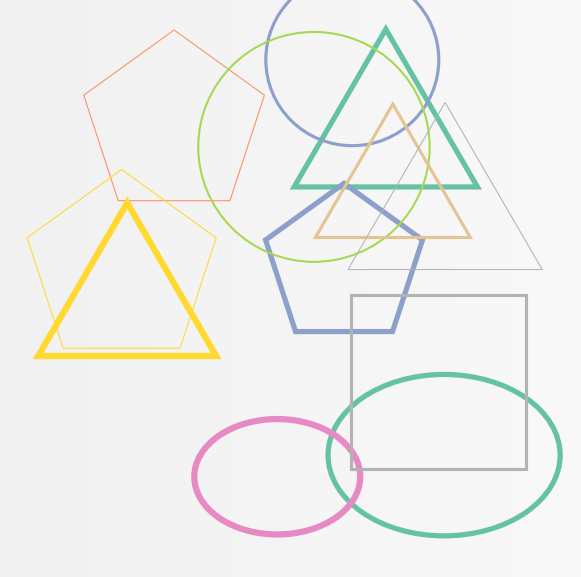[{"shape": "oval", "thickness": 2.5, "radius": 1.0, "center": [0.764, 0.211]}, {"shape": "triangle", "thickness": 2.5, "radius": 0.91, "center": [0.664, 0.766]}, {"shape": "pentagon", "thickness": 0.5, "radius": 0.82, "center": [0.3, 0.784]}, {"shape": "pentagon", "thickness": 2.5, "radius": 0.71, "center": [0.592, 0.54]}, {"shape": "circle", "thickness": 1.5, "radius": 0.74, "center": [0.606, 0.896]}, {"shape": "oval", "thickness": 3, "radius": 0.71, "center": [0.477, 0.174]}, {"shape": "circle", "thickness": 1, "radius": 1.0, "center": [0.54, 0.745]}, {"shape": "triangle", "thickness": 3, "radius": 0.88, "center": [0.219, 0.471]}, {"shape": "pentagon", "thickness": 0.5, "radius": 0.86, "center": [0.209, 0.535]}, {"shape": "triangle", "thickness": 1.5, "radius": 0.77, "center": [0.676, 0.665]}, {"shape": "square", "thickness": 1.5, "radius": 0.75, "center": [0.755, 0.338]}, {"shape": "triangle", "thickness": 0.5, "radius": 0.96, "center": [0.766, 0.629]}]